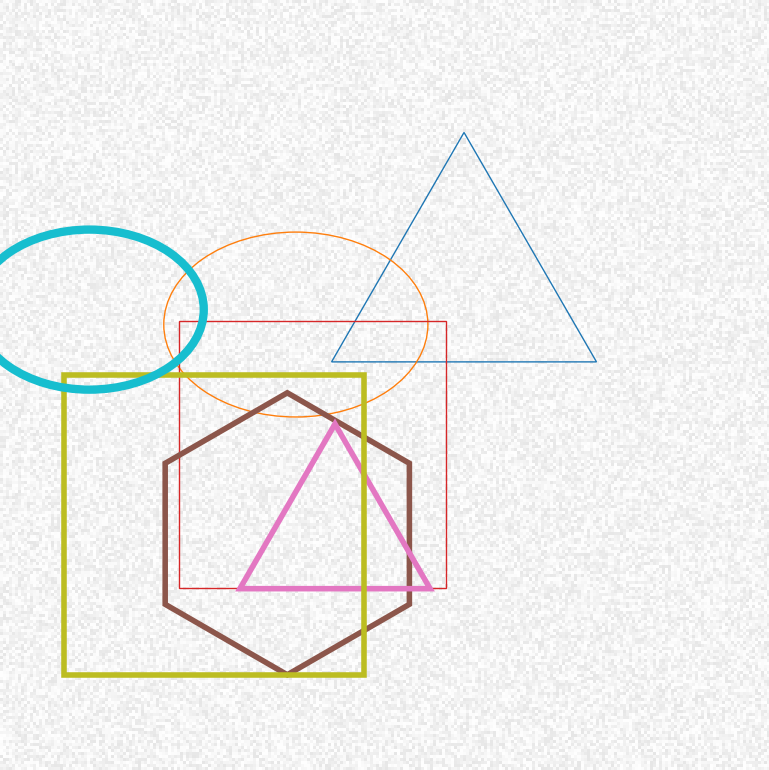[{"shape": "triangle", "thickness": 0.5, "radius": 0.99, "center": [0.603, 0.629]}, {"shape": "oval", "thickness": 0.5, "radius": 0.86, "center": [0.384, 0.579]}, {"shape": "square", "thickness": 0.5, "radius": 0.87, "center": [0.405, 0.41]}, {"shape": "hexagon", "thickness": 2, "radius": 0.92, "center": [0.373, 0.307]}, {"shape": "triangle", "thickness": 2, "radius": 0.71, "center": [0.435, 0.307]}, {"shape": "square", "thickness": 2, "radius": 0.97, "center": [0.279, 0.318]}, {"shape": "oval", "thickness": 3, "radius": 0.74, "center": [0.116, 0.598]}]